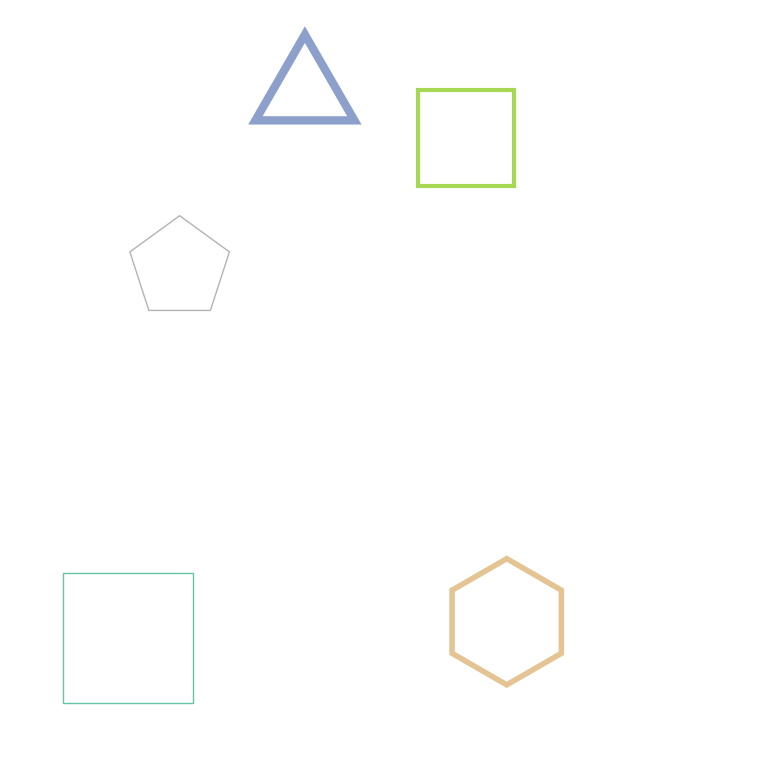[{"shape": "square", "thickness": 0.5, "radius": 0.42, "center": [0.166, 0.172]}, {"shape": "triangle", "thickness": 3, "radius": 0.37, "center": [0.396, 0.881]}, {"shape": "square", "thickness": 1.5, "radius": 0.31, "center": [0.605, 0.821]}, {"shape": "hexagon", "thickness": 2, "radius": 0.41, "center": [0.658, 0.193]}, {"shape": "pentagon", "thickness": 0.5, "radius": 0.34, "center": [0.233, 0.652]}]